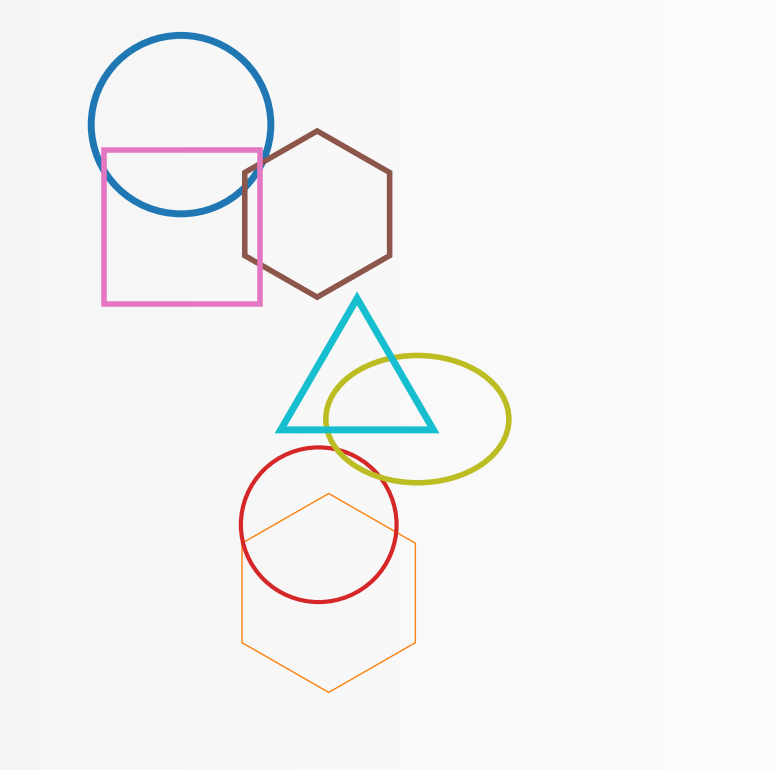[{"shape": "circle", "thickness": 2.5, "radius": 0.58, "center": [0.234, 0.838]}, {"shape": "hexagon", "thickness": 0.5, "radius": 0.65, "center": [0.424, 0.23]}, {"shape": "circle", "thickness": 1.5, "radius": 0.5, "center": [0.411, 0.319]}, {"shape": "hexagon", "thickness": 2, "radius": 0.54, "center": [0.409, 0.722]}, {"shape": "square", "thickness": 2, "radius": 0.5, "center": [0.235, 0.705]}, {"shape": "oval", "thickness": 2, "radius": 0.59, "center": [0.539, 0.456]}, {"shape": "triangle", "thickness": 2.5, "radius": 0.57, "center": [0.461, 0.499]}]